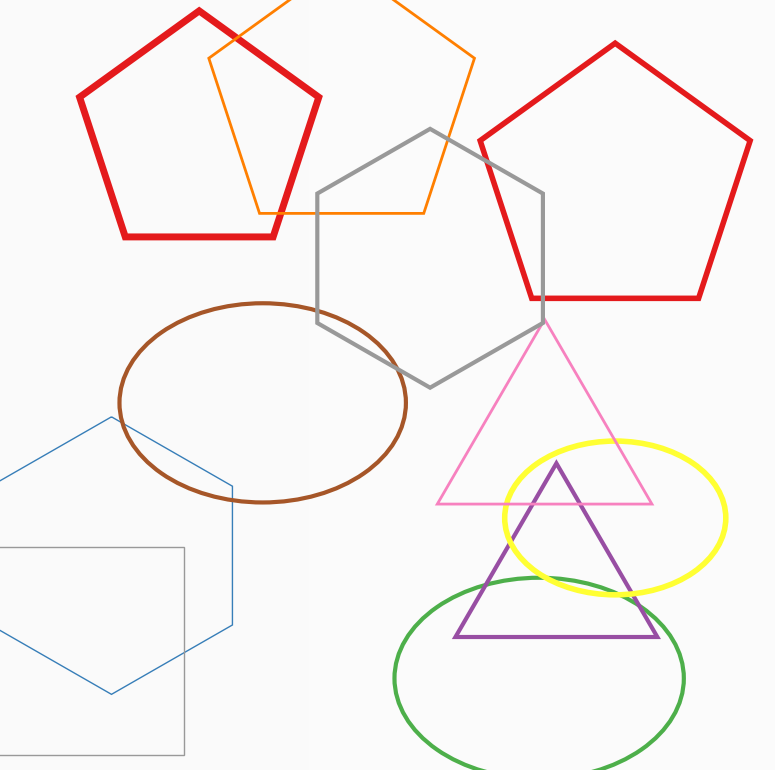[{"shape": "pentagon", "thickness": 2.5, "radius": 0.81, "center": [0.257, 0.824]}, {"shape": "pentagon", "thickness": 2, "radius": 0.92, "center": [0.794, 0.761]}, {"shape": "hexagon", "thickness": 0.5, "radius": 0.9, "center": [0.144, 0.278]}, {"shape": "oval", "thickness": 1.5, "radius": 0.93, "center": [0.696, 0.119]}, {"shape": "triangle", "thickness": 1.5, "radius": 0.75, "center": [0.718, 0.248]}, {"shape": "pentagon", "thickness": 1, "radius": 0.9, "center": [0.441, 0.869]}, {"shape": "oval", "thickness": 2, "radius": 0.71, "center": [0.794, 0.327]}, {"shape": "oval", "thickness": 1.5, "radius": 0.92, "center": [0.339, 0.477]}, {"shape": "triangle", "thickness": 1, "radius": 0.8, "center": [0.703, 0.425]}, {"shape": "hexagon", "thickness": 1.5, "radius": 0.84, "center": [0.555, 0.665]}, {"shape": "square", "thickness": 0.5, "radius": 0.68, "center": [0.102, 0.155]}]